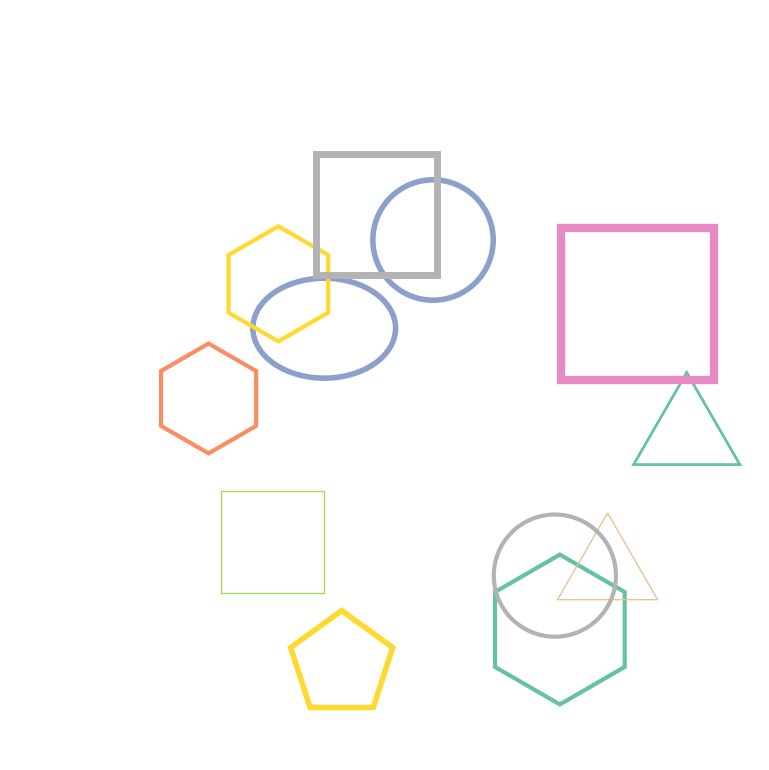[{"shape": "hexagon", "thickness": 1.5, "radius": 0.49, "center": [0.727, 0.182]}, {"shape": "triangle", "thickness": 1, "radius": 0.4, "center": [0.892, 0.436]}, {"shape": "hexagon", "thickness": 1.5, "radius": 0.36, "center": [0.271, 0.483]}, {"shape": "oval", "thickness": 2, "radius": 0.46, "center": [0.421, 0.574]}, {"shape": "circle", "thickness": 2, "radius": 0.39, "center": [0.562, 0.688]}, {"shape": "square", "thickness": 3, "radius": 0.5, "center": [0.828, 0.605]}, {"shape": "square", "thickness": 0.5, "radius": 0.33, "center": [0.354, 0.296]}, {"shape": "hexagon", "thickness": 1.5, "radius": 0.37, "center": [0.362, 0.631]}, {"shape": "pentagon", "thickness": 2, "radius": 0.35, "center": [0.444, 0.137]}, {"shape": "triangle", "thickness": 0.5, "radius": 0.38, "center": [0.789, 0.259]}, {"shape": "square", "thickness": 2.5, "radius": 0.39, "center": [0.489, 0.722]}, {"shape": "circle", "thickness": 1.5, "radius": 0.4, "center": [0.721, 0.252]}]